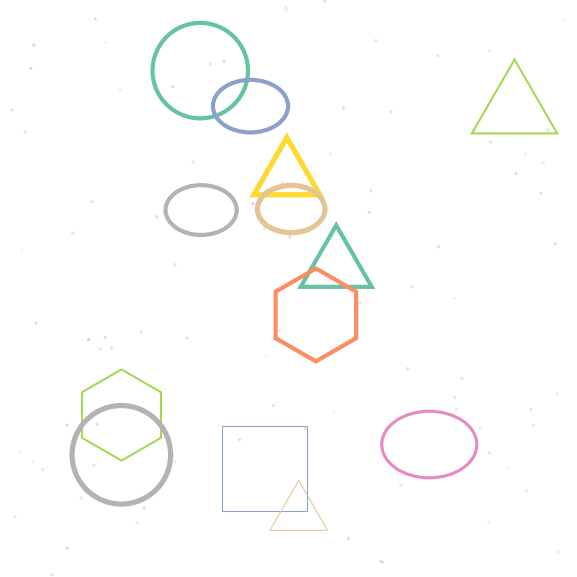[{"shape": "circle", "thickness": 2, "radius": 0.41, "center": [0.347, 0.877]}, {"shape": "triangle", "thickness": 2, "radius": 0.36, "center": [0.582, 0.538]}, {"shape": "hexagon", "thickness": 2, "radius": 0.4, "center": [0.547, 0.454]}, {"shape": "square", "thickness": 0.5, "radius": 0.37, "center": [0.458, 0.188]}, {"shape": "oval", "thickness": 2, "radius": 0.33, "center": [0.434, 0.815]}, {"shape": "oval", "thickness": 1.5, "radius": 0.41, "center": [0.743, 0.229]}, {"shape": "hexagon", "thickness": 1, "radius": 0.39, "center": [0.21, 0.281]}, {"shape": "triangle", "thickness": 1, "radius": 0.43, "center": [0.891, 0.811]}, {"shape": "triangle", "thickness": 2.5, "radius": 0.33, "center": [0.497, 0.695]}, {"shape": "triangle", "thickness": 0.5, "radius": 0.29, "center": [0.517, 0.11]}, {"shape": "oval", "thickness": 2.5, "radius": 0.29, "center": [0.504, 0.637]}, {"shape": "oval", "thickness": 2, "radius": 0.31, "center": [0.348, 0.635]}, {"shape": "circle", "thickness": 2.5, "radius": 0.43, "center": [0.21, 0.212]}]